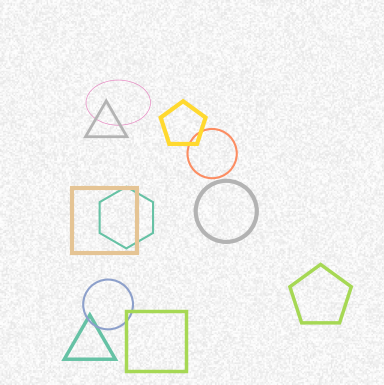[{"shape": "hexagon", "thickness": 1.5, "radius": 0.4, "center": [0.328, 0.435]}, {"shape": "triangle", "thickness": 2.5, "radius": 0.38, "center": [0.233, 0.105]}, {"shape": "circle", "thickness": 1.5, "radius": 0.32, "center": [0.551, 0.601]}, {"shape": "circle", "thickness": 1.5, "radius": 0.32, "center": [0.281, 0.209]}, {"shape": "oval", "thickness": 0.5, "radius": 0.42, "center": [0.307, 0.733]}, {"shape": "pentagon", "thickness": 2.5, "radius": 0.42, "center": [0.833, 0.229]}, {"shape": "square", "thickness": 2.5, "radius": 0.39, "center": [0.406, 0.115]}, {"shape": "pentagon", "thickness": 3, "radius": 0.31, "center": [0.476, 0.676]}, {"shape": "square", "thickness": 3, "radius": 0.42, "center": [0.272, 0.428]}, {"shape": "circle", "thickness": 3, "radius": 0.4, "center": [0.588, 0.451]}, {"shape": "triangle", "thickness": 2, "radius": 0.31, "center": [0.276, 0.676]}]